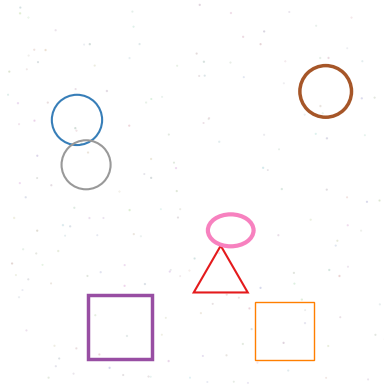[{"shape": "triangle", "thickness": 1.5, "radius": 0.4, "center": [0.573, 0.281]}, {"shape": "circle", "thickness": 1.5, "radius": 0.33, "center": [0.2, 0.689]}, {"shape": "square", "thickness": 2.5, "radius": 0.42, "center": [0.311, 0.152]}, {"shape": "square", "thickness": 1, "radius": 0.38, "center": [0.739, 0.14]}, {"shape": "circle", "thickness": 2.5, "radius": 0.34, "center": [0.846, 0.763]}, {"shape": "oval", "thickness": 3, "radius": 0.3, "center": [0.599, 0.402]}, {"shape": "circle", "thickness": 1.5, "radius": 0.32, "center": [0.224, 0.572]}]